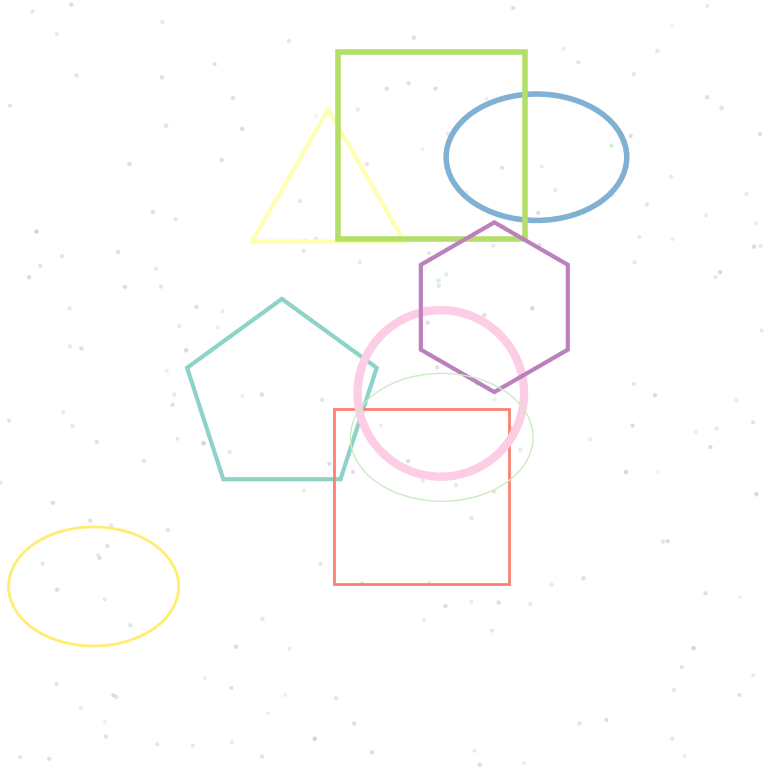[{"shape": "pentagon", "thickness": 1.5, "radius": 0.65, "center": [0.366, 0.482]}, {"shape": "triangle", "thickness": 1.5, "radius": 0.57, "center": [0.426, 0.744]}, {"shape": "square", "thickness": 1, "radius": 0.57, "center": [0.548, 0.355]}, {"shape": "oval", "thickness": 2, "radius": 0.59, "center": [0.697, 0.796]}, {"shape": "square", "thickness": 2, "radius": 0.61, "center": [0.561, 0.811]}, {"shape": "circle", "thickness": 3, "radius": 0.54, "center": [0.572, 0.489]}, {"shape": "hexagon", "thickness": 1.5, "radius": 0.55, "center": [0.642, 0.601]}, {"shape": "oval", "thickness": 0.5, "radius": 0.59, "center": [0.574, 0.432]}, {"shape": "oval", "thickness": 1, "radius": 0.55, "center": [0.122, 0.238]}]